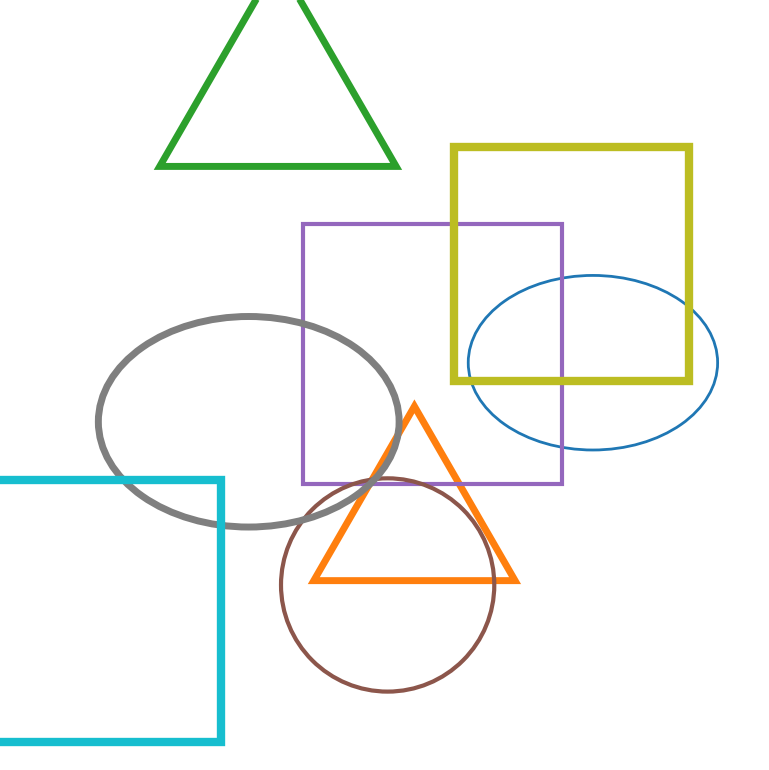[{"shape": "oval", "thickness": 1, "radius": 0.81, "center": [0.77, 0.529]}, {"shape": "triangle", "thickness": 2.5, "radius": 0.75, "center": [0.538, 0.321]}, {"shape": "triangle", "thickness": 2.5, "radius": 0.89, "center": [0.361, 0.873]}, {"shape": "square", "thickness": 1.5, "radius": 0.84, "center": [0.562, 0.54]}, {"shape": "circle", "thickness": 1.5, "radius": 0.69, "center": [0.503, 0.24]}, {"shape": "oval", "thickness": 2.5, "radius": 0.98, "center": [0.323, 0.452]}, {"shape": "square", "thickness": 3, "radius": 0.76, "center": [0.742, 0.657]}, {"shape": "square", "thickness": 3, "radius": 0.85, "center": [0.118, 0.207]}]